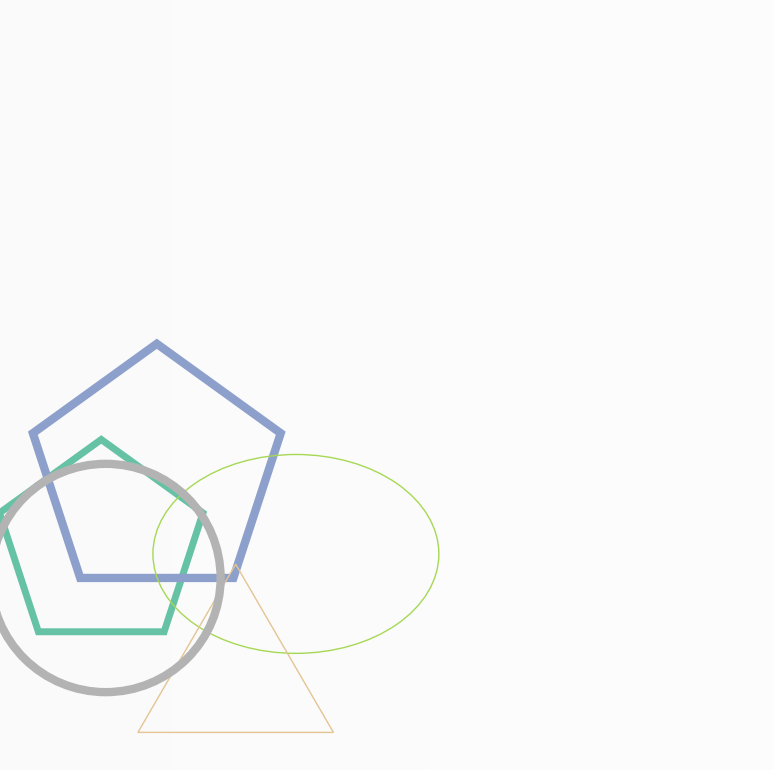[{"shape": "pentagon", "thickness": 2.5, "radius": 0.69, "center": [0.131, 0.291]}, {"shape": "pentagon", "thickness": 3, "radius": 0.84, "center": [0.202, 0.385]}, {"shape": "oval", "thickness": 0.5, "radius": 0.92, "center": [0.382, 0.281]}, {"shape": "triangle", "thickness": 0.5, "radius": 0.73, "center": [0.304, 0.122]}, {"shape": "circle", "thickness": 3, "radius": 0.74, "center": [0.136, 0.249]}]